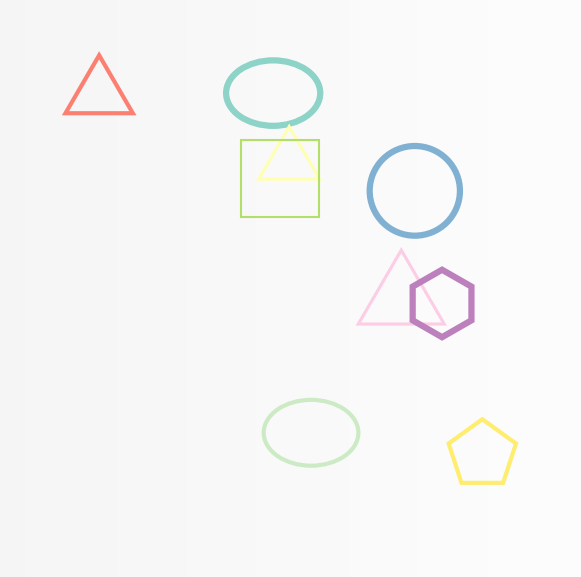[{"shape": "oval", "thickness": 3, "radius": 0.4, "center": [0.47, 0.838]}, {"shape": "triangle", "thickness": 1.5, "radius": 0.3, "center": [0.498, 0.719]}, {"shape": "triangle", "thickness": 2, "radius": 0.33, "center": [0.171, 0.837]}, {"shape": "circle", "thickness": 3, "radius": 0.39, "center": [0.714, 0.669]}, {"shape": "square", "thickness": 1, "radius": 0.33, "center": [0.482, 0.69]}, {"shape": "triangle", "thickness": 1.5, "radius": 0.43, "center": [0.69, 0.481]}, {"shape": "hexagon", "thickness": 3, "radius": 0.29, "center": [0.761, 0.474]}, {"shape": "oval", "thickness": 2, "radius": 0.41, "center": [0.535, 0.25]}, {"shape": "pentagon", "thickness": 2, "radius": 0.3, "center": [0.83, 0.212]}]